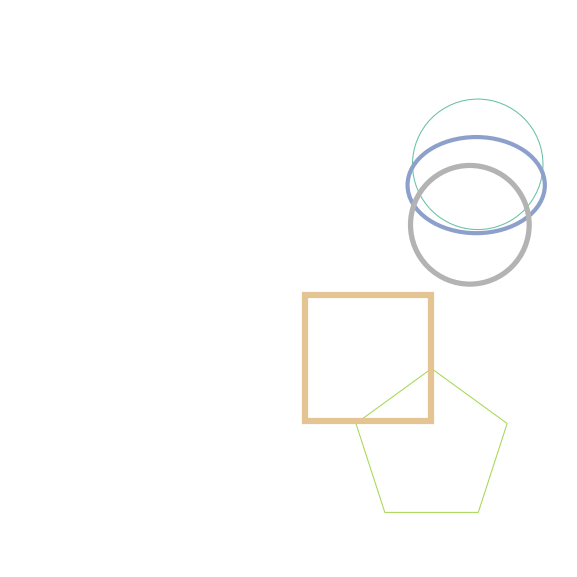[{"shape": "circle", "thickness": 0.5, "radius": 0.56, "center": [0.827, 0.715]}, {"shape": "oval", "thickness": 2, "radius": 0.59, "center": [0.825, 0.679]}, {"shape": "pentagon", "thickness": 0.5, "radius": 0.69, "center": [0.747, 0.223]}, {"shape": "square", "thickness": 3, "radius": 0.55, "center": [0.637, 0.379]}, {"shape": "circle", "thickness": 2.5, "radius": 0.51, "center": [0.814, 0.61]}]